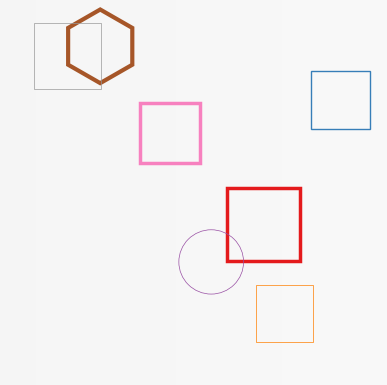[{"shape": "square", "thickness": 2.5, "radius": 0.47, "center": [0.68, 0.417]}, {"shape": "square", "thickness": 1, "radius": 0.38, "center": [0.879, 0.74]}, {"shape": "circle", "thickness": 0.5, "radius": 0.42, "center": [0.545, 0.32]}, {"shape": "square", "thickness": 0.5, "radius": 0.37, "center": [0.734, 0.186]}, {"shape": "hexagon", "thickness": 3, "radius": 0.48, "center": [0.259, 0.88]}, {"shape": "square", "thickness": 2.5, "radius": 0.39, "center": [0.438, 0.653]}, {"shape": "square", "thickness": 0.5, "radius": 0.43, "center": [0.174, 0.855]}]